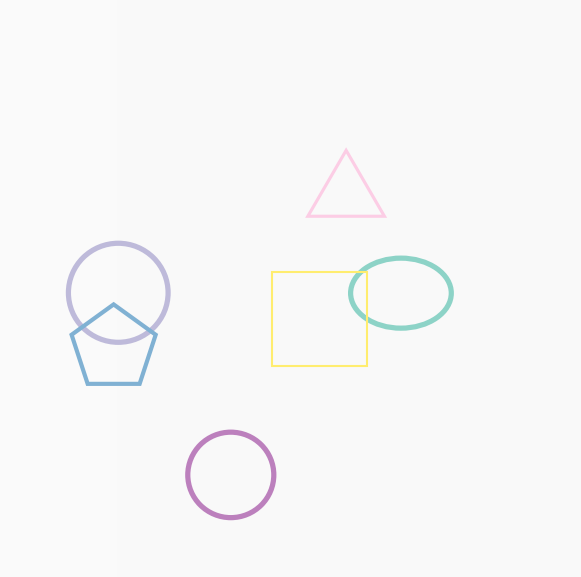[{"shape": "oval", "thickness": 2.5, "radius": 0.43, "center": [0.69, 0.492]}, {"shape": "circle", "thickness": 2.5, "radius": 0.43, "center": [0.203, 0.492]}, {"shape": "pentagon", "thickness": 2, "radius": 0.38, "center": [0.196, 0.396]}, {"shape": "triangle", "thickness": 1.5, "radius": 0.38, "center": [0.595, 0.663]}, {"shape": "circle", "thickness": 2.5, "radius": 0.37, "center": [0.397, 0.177]}, {"shape": "square", "thickness": 1, "radius": 0.41, "center": [0.55, 0.447]}]